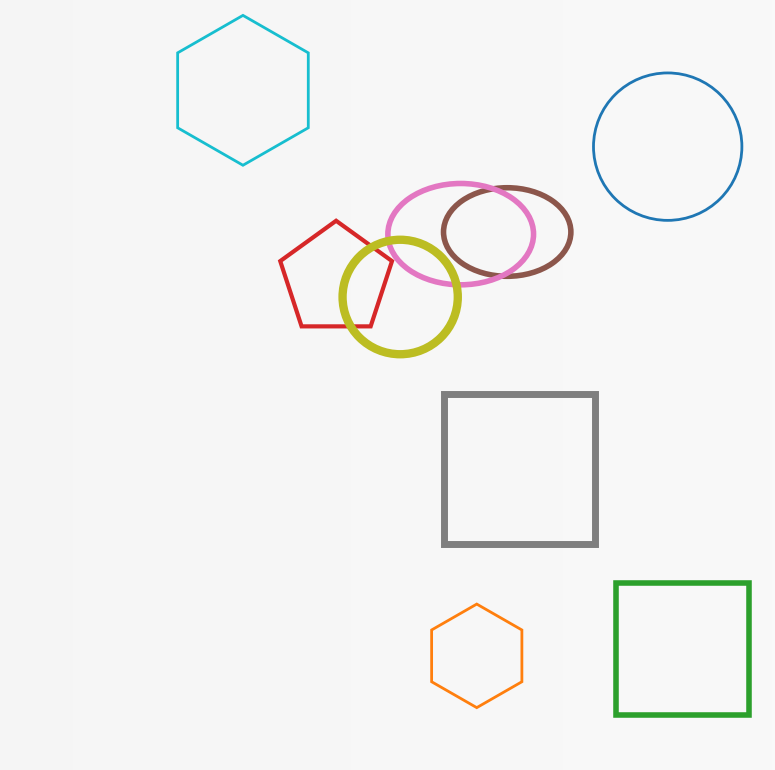[{"shape": "circle", "thickness": 1, "radius": 0.48, "center": [0.862, 0.81]}, {"shape": "hexagon", "thickness": 1, "radius": 0.34, "center": [0.615, 0.148]}, {"shape": "square", "thickness": 2, "radius": 0.43, "center": [0.881, 0.157]}, {"shape": "pentagon", "thickness": 1.5, "radius": 0.38, "center": [0.434, 0.637]}, {"shape": "oval", "thickness": 2, "radius": 0.41, "center": [0.654, 0.699]}, {"shape": "oval", "thickness": 2, "radius": 0.47, "center": [0.594, 0.696]}, {"shape": "square", "thickness": 2.5, "radius": 0.48, "center": [0.67, 0.391]}, {"shape": "circle", "thickness": 3, "radius": 0.37, "center": [0.516, 0.614]}, {"shape": "hexagon", "thickness": 1, "radius": 0.49, "center": [0.314, 0.883]}]